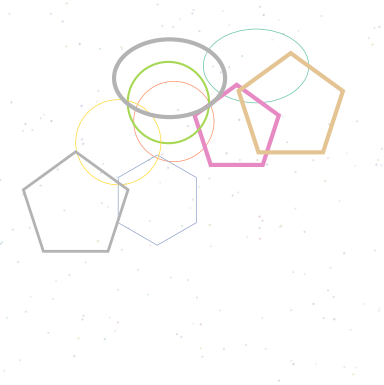[{"shape": "oval", "thickness": 0.5, "radius": 0.68, "center": [0.665, 0.829]}, {"shape": "circle", "thickness": 0.5, "radius": 0.52, "center": [0.452, 0.684]}, {"shape": "hexagon", "thickness": 0.5, "radius": 0.59, "center": [0.408, 0.48]}, {"shape": "pentagon", "thickness": 3, "radius": 0.57, "center": [0.615, 0.665]}, {"shape": "circle", "thickness": 1.5, "radius": 0.53, "center": [0.437, 0.734]}, {"shape": "circle", "thickness": 0.5, "radius": 0.55, "center": [0.307, 0.63]}, {"shape": "pentagon", "thickness": 3, "radius": 0.71, "center": [0.755, 0.72]}, {"shape": "oval", "thickness": 3, "radius": 0.72, "center": [0.44, 0.797]}, {"shape": "pentagon", "thickness": 2, "radius": 0.71, "center": [0.197, 0.463]}]